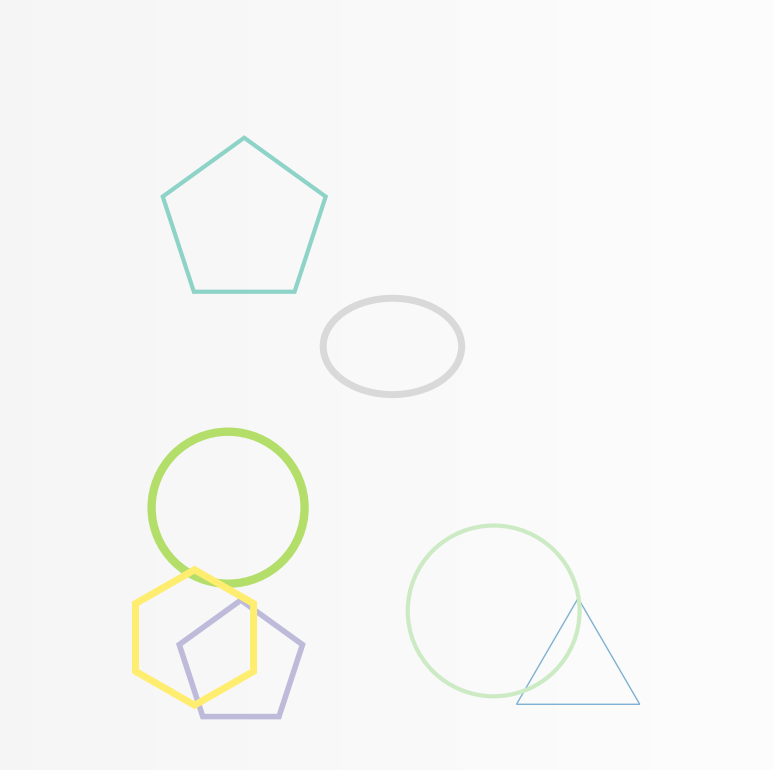[{"shape": "pentagon", "thickness": 1.5, "radius": 0.55, "center": [0.315, 0.711]}, {"shape": "pentagon", "thickness": 2, "radius": 0.42, "center": [0.311, 0.137]}, {"shape": "triangle", "thickness": 0.5, "radius": 0.46, "center": [0.746, 0.131]}, {"shape": "circle", "thickness": 3, "radius": 0.49, "center": [0.294, 0.341]}, {"shape": "oval", "thickness": 2.5, "radius": 0.45, "center": [0.506, 0.55]}, {"shape": "circle", "thickness": 1.5, "radius": 0.55, "center": [0.637, 0.207]}, {"shape": "hexagon", "thickness": 2.5, "radius": 0.44, "center": [0.251, 0.172]}]